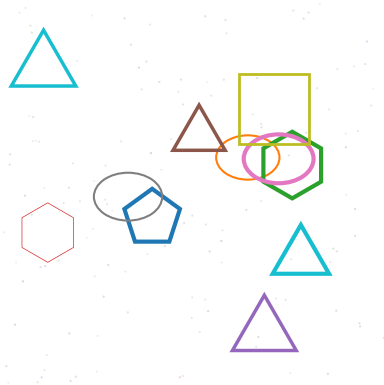[{"shape": "pentagon", "thickness": 3, "radius": 0.38, "center": [0.395, 0.434]}, {"shape": "oval", "thickness": 1.5, "radius": 0.41, "center": [0.644, 0.591]}, {"shape": "hexagon", "thickness": 3, "radius": 0.43, "center": [0.759, 0.571]}, {"shape": "hexagon", "thickness": 0.5, "radius": 0.39, "center": [0.124, 0.396]}, {"shape": "triangle", "thickness": 2.5, "radius": 0.48, "center": [0.687, 0.137]}, {"shape": "triangle", "thickness": 2.5, "radius": 0.39, "center": [0.517, 0.649]}, {"shape": "oval", "thickness": 3, "radius": 0.45, "center": [0.724, 0.587]}, {"shape": "oval", "thickness": 1.5, "radius": 0.44, "center": [0.333, 0.489]}, {"shape": "square", "thickness": 2, "radius": 0.45, "center": [0.712, 0.717]}, {"shape": "triangle", "thickness": 2.5, "radius": 0.48, "center": [0.113, 0.825]}, {"shape": "triangle", "thickness": 3, "radius": 0.42, "center": [0.781, 0.331]}]